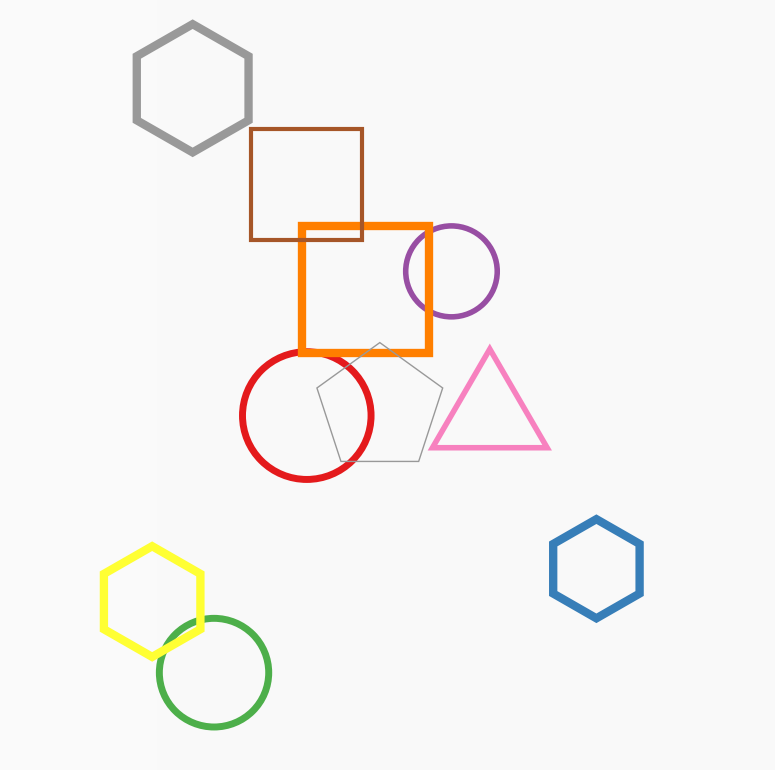[{"shape": "circle", "thickness": 2.5, "radius": 0.41, "center": [0.396, 0.46]}, {"shape": "hexagon", "thickness": 3, "radius": 0.32, "center": [0.77, 0.261]}, {"shape": "circle", "thickness": 2.5, "radius": 0.35, "center": [0.276, 0.126]}, {"shape": "circle", "thickness": 2, "radius": 0.3, "center": [0.583, 0.648]}, {"shape": "square", "thickness": 3, "radius": 0.41, "center": [0.471, 0.624]}, {"shape": "hexagon", "thickness": 3, "radius": 0.36, "center": [0.196, 0.219]}, {"shape": "square", "thickness": 1.5, "radius": 0.36, "center": [0.395, 0.761]}, {"shape": "triangle", "thickness": 2, "radius": 0.43, "center": [0.632, 0.461]}, {"shape": "hexagon", "thickness": 3, "radius": 0.42, "center": [0.249, 0.885]}, {"shape": "pentagon", "thickness": 0.5, "radius": 0.43, "center": [0.49, 0.47]}]